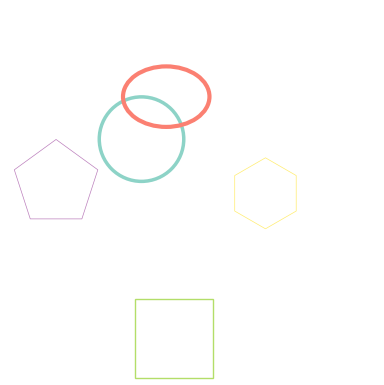[{"shape": "circle", "thickness": 2.5, "radius": 0.55, "center": [0.368, 0.639]}, {"shape": "oval", "thickness": 3, "radius": 0.56, "center": [0.432, 0.749]}, {"shape": "square", "thickness": 1, "radius": 0.51, "center": [0.451, 0.121]}, {"shape": "pentagon", "thickness": 0.5, "radius": 0.57, "center": [0.146, 0.524]}, {"shape": "hexagon", "thickness": 0.5, "radius": 0.46, "center": [0.69, 0.498]}]